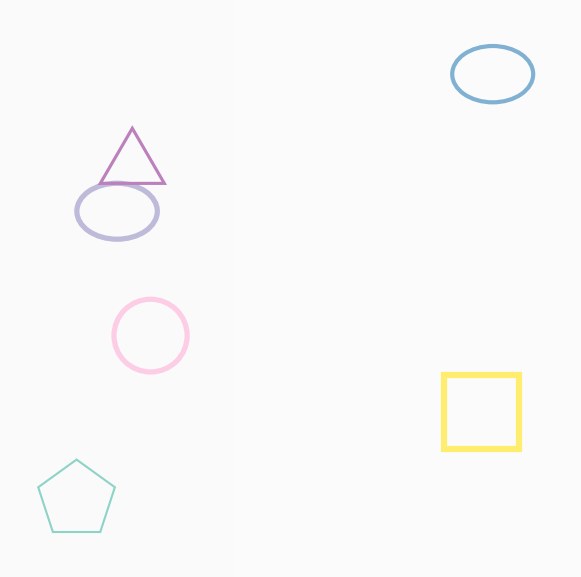[{"shape": "pentagon", "thickness": 1, "radius": 0.35, "center": [0.132, 0.134]}, {"shape": "oval", "thickness": 2.5, "radius": 0.35, "center": [0.201, 0.633]}, {"shape": "oval", "thickness": 2, "radius": 0.35, "center": [0.848, 0.871]}, {"shape": "circle", "thickness": 2.5, "radius": 0.31, "center": [0.259, 0.418]}, {"shape": "triangle", "thickness": 1.5, "radius": 0.32, "center": [0.228, 0.713]}, {"shape": "square", "thickness": 3, "radius": 0.32, "center": [0.828, 0.285]}]